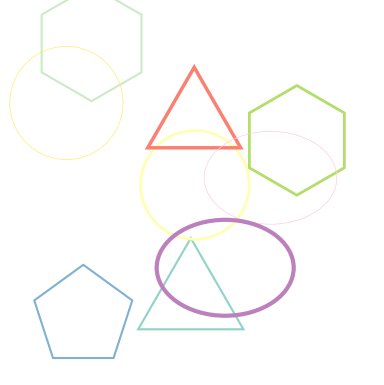[{"shape": "triangle", "thickness": 1.5, "radius": 0.79, "center": [0.496, 0.224]}, {"shape": "circle", "thickness": 2, "radius": 0.71, "center": [0.506, 0.52]}, {"shape": "triangle", "thickness": 2.5, "radius": 0.7, "center": [0.504, 0.686]}, {"shape": "pentagon", "thickness": 1.5, "radius": 0.67, "center": [0.216, 0.178]}, {"shape": "hexagon", "thickness": 2, "radius": 0.71, "center": [0.771, 0.635]}, {"shape": "oval", "thickness": 0.5, "radius": 0.86, "center": [0.703, 0.538]}, {"shape": "oval", "thickness": 3, "radius": 0.89, "center": [0.585, 0.304]}, {"shape": "hexagon", "thickness": 1.5, "radius": 0.75, "center": [0.238, 0.887]}, {"shape": "circle", "thickness": 0.5, "radius": 0.74, "center": [0.172, 0.733]}]